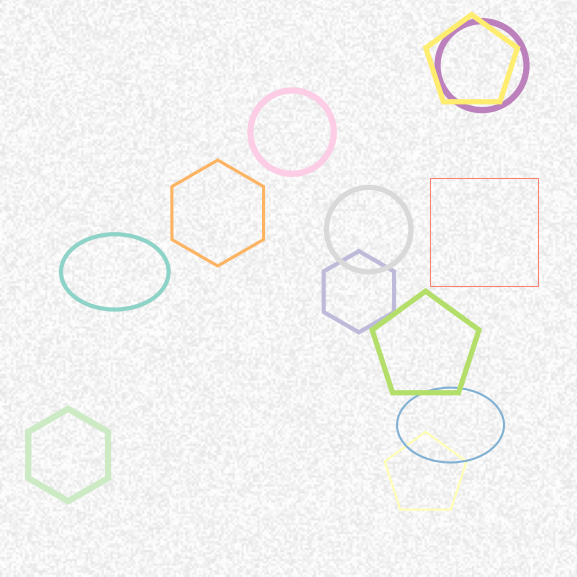[{"shape": "oval", "thickness": 2, "radius": 0.47, "center": [0.199, 0.528]}, {"shape": "pentagon", "thickness": 1, "radius": 0.37, "center": [0.737, 0.177]}, {"shape": "hexagon", "thickness": 2, "radius": 0.35, "center": [0.621, 0.494]}, {"shape": "square", "thickness": 0.5, "radius": 0.47, "center": [0.838, 0.597]}, {"shape": "oval", "thickness": 1, "radius": 0.46, "center": [0.78, 0.263]}, {"shape": "hexagon", "thickness": 1.5, "radius": 0.46, "center": [0.377, 0.63]}, {"shape": "pentagon", "thickness": 2.5, "radius": 0.49, "center": [0.737, 0.398]}, {"shape": "circle", "thickness": 3, "radius": 0.36, "center": [0.506, 0.77]}, {"shape": "circle", "thickness": 2.5, "radius": 0.37, "center": [0.638, 0.601]}, {"shape": "circle", "thickness": 3, "radius": 0.39, "center": [0.835, 0.885]}, {"shape": "hexagon", "thickness": 3, "radius": 0.4, "center": [0.118, 0.211]}, {"shape": "pentagon", "thickness": 2.5, "radius": 0.42, "center": [0.817, 0.89]}]